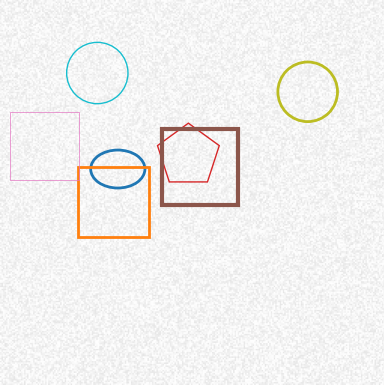[{"shape": "oval", "thickness": 2, "radius": 0.35, "center": [0.306, 0.561]}, {"shape": "square", "thickness": 2, "radius": 0.46, "center": [0.295, 0.476]}, {"shape": "pentagon", "thickness": 1, "radius": 0.42, "center": [0.489, 0.596]}, {"shape": "square", "thickness": 3, "radius": 0.5, "center": [0.519, 0.566]}, {"shape": "square", "thickness": 0.5, "radius": 0.44, "center": [0.116, 0.621]}, {"shape": "circle", "thickness": 2, "radius": 0.39, "center": [0.799, 0.762]}, {"shape": "circle", "thickness": 1, "radius": 0.4, "center": [0.253, 0.81]}]